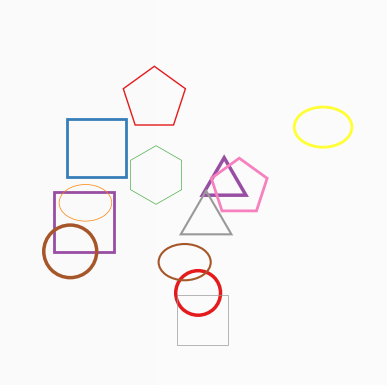[{"shape": "pentagon", "thickness": 1, "radius": 0.42, "center": [0.398, 0.744]}, {"shape": "circle", "thickness": 2.5, "radius": 0.29, "center": [0.511, 0.239]}, {"shape": "square", "thickness": 2, "radius": 0.38, "center": [0.248, 0.616]}, {"shape": "hexagon", "thickness": 0.5, "radius": 0.38, "center": [0.403, 0.545]}, {"shape": "square", "thickness": 2, "radius": 0.39, "center": [0.217, 0.423]}, {"shape": "triangle", "thickness": 2.5, "radius": 0.32, "center": [0.579, 0.525]}, {"shape": "oval", "thickness": 0.5, "radius": 0.34, "center": [0.22, 0.473]}, {"shape": "oval", "thickness": 2, "radius": 0.37, "center": [0.834, 0.67]}, {"shape": "oval", "thickness": 1.5, "radius": 0.34, "center": [0.477, 0.319]}, {"shape": "circle", "thickness": 2.5, "radius": 0.34, "center": [0.181, 0.347]}, {"shape": "pentagon", "thickness": 2, "radius": 0.38, "center": [0.617, 0.513]}, {"shape": "square", "thickness": 0.5, "radius": 0.33, "center": [0.522, 0.17]}, {"shape": "triangle", "thickness": 1.5, "radius": 0.38, "center": [0.532, 0.429]}]